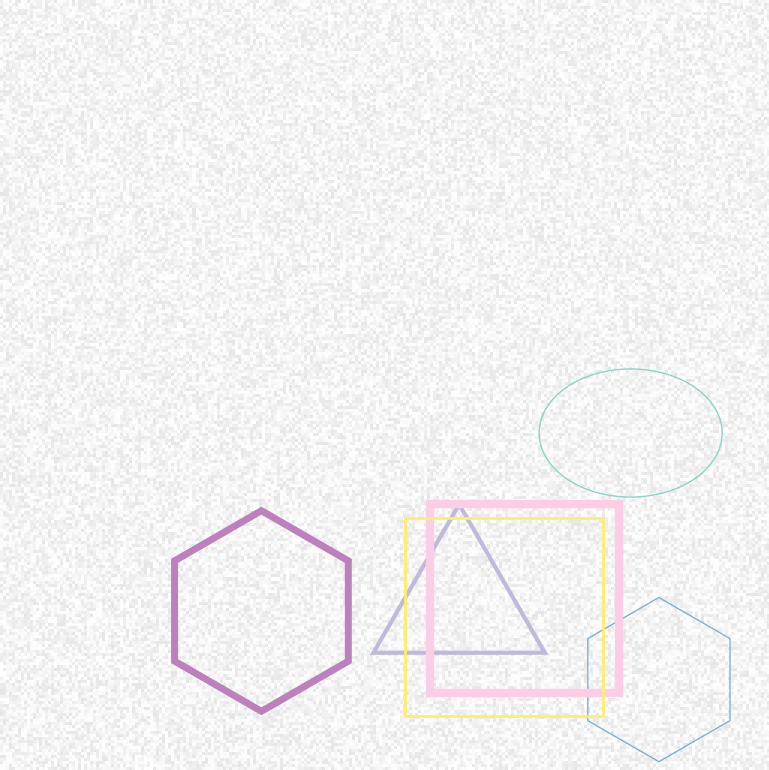[{"shape": "oval", "thickness": 0.5, "radius": 0.59, "center": [0.819, 0.438]}, {"shape": "triangle", "thickness": 1.5, "radius": 0.64, "center": [0.596, 0.217]}, {"shape": "hexagon", "thickness": 0.5, "radius": 0.53, "center": [0.856, 0.117]}, {"shape": "square", "thickness": 3, "radius": 0.62, "center": [0.681, 0.223]}, {"shape": "hexagon", "thickness": 2.5, "radius": 0.65, "center": [0.34, 0.207]}, {"shape": "square", "thickness": 1, "radius": 0.64, "center": [0.655, 0.199]}]